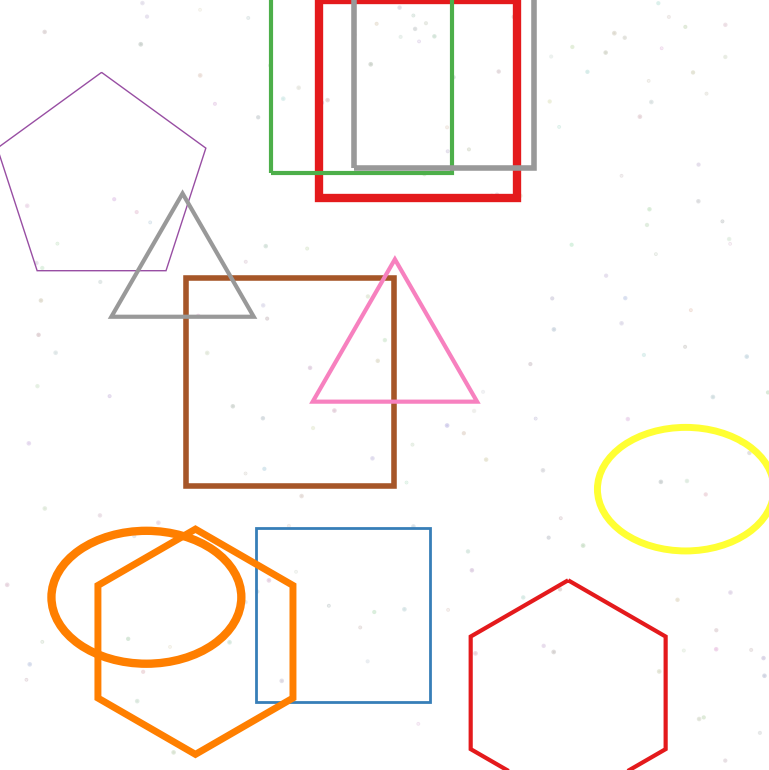[{"shape": "square", "thickness": 3, "radius": 0.64, "center": [0.543, 0.871]}, {"shape": "hexagon", "thickness": 1.5, "radius": 0.73, "center": [0.738, 0.1]}, {"shape": "square", "thickness": 1, "radius": 0.56, "center": [0.445, 0.201]}, {"shape": "square", "thickness": 1.5, "radius": 0.59, "center": [0.47, 0.892]}, {"shape": "pentagon", "thickness": 0.5, "radius": 0.71, "center": [0.132, 0.764]}, {"shape": "oval", "thickness": 3, "radius": 0.62, "center": [0.19, 0.224]}, {"shape": "hexagon", "thickness": 2.5, "radius": 0.73, "center": [0.254, 0.167]}, {"shape": "oval", "thickness": 2.5, "radius": 0.57, "center": [0.891, 0.365]}, {"shape": "square", "thickness": 2, "radius": 0.67, "center": [0.377, 0.504]}, {"shape": "triangle", "thickness": 1.5, "radius": 0.62, "center": [0.513, 0.54]}, {"shape": "triangle", "thickness": 1.5, "radius": 0.53, "center": [0.237, 0.642]}, {"shape": "square", "thickness": 2, "radius": 0.58, "center": [0.577, 0.898]}]